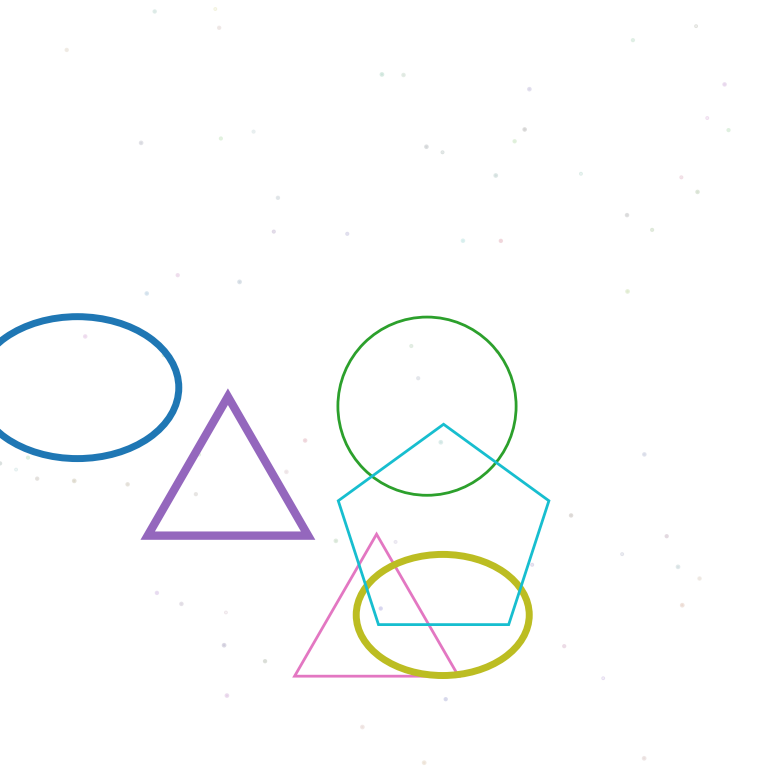[{"shape": "oval", "thickness": 2.5, "radius": 0.66, "center": [0.101, 0.497]}, {"shape": "circle", "thickness": 1, "radius": 0.58, "center": [0.555, 0.472]}, {"shape": "triangle", "thickness": 3, "radius": 0.6, "center": [0.296, 0.365]}, {"shape": "triangle", "thickness": 1, "radius": 0.61, "center": [0.489, 0.183]}, {"shape": "oval", "thickness": 2.5, "radius": 0.56, "center": [0.575, 0.201]}, {"shape": "pentagon", "thickness": 1, "radius": 0.72, "center": [0.576, 0.305]}]